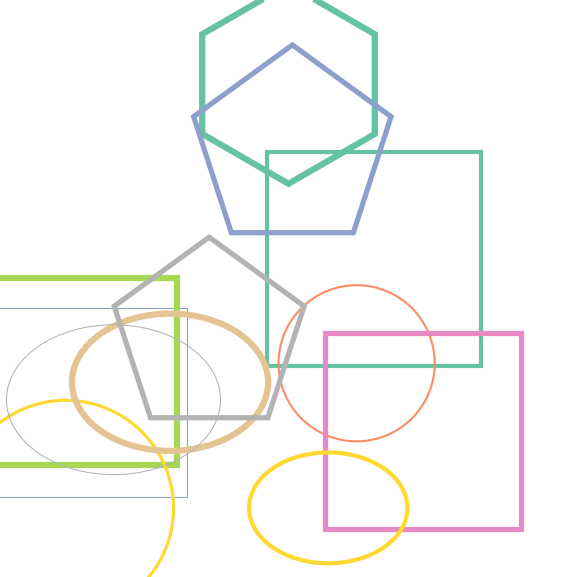[{"shape": "hexagon", "thickness": 3, "radius": 0.86, "center": [0.5, 0.854]}, {"shape": "square", "thickness": 2, "radius": 0.92, "center": [0.647, 0.55]}, {"shape": "circle", "thickness": 1, "radius": 0.68, "center": [0.618, 0.37]}, {"shape": "pentagon", "thickness": 2.5, "radius": 0.9, "center": [0.506, 0.742]}, {"shape": "square", "thickness": 0.5, "radius": 0.82, "center": [0.16, 0.302]}, {"shape": "square", "thickness": 2.5, "radius": 0.85, "center": [0.732, 0.253]}, {"shape": "square", "thickness": 3, "radius": 0.81, "center": [0.144, 0.356]}, {"shape": "circle", "thickness": 1.5, "radius": 0.93, "center": [0.114, 0.119]}, {"shape": "oval", "thickness": 2, "radius": 0.69, "center": [0.568, 0.12]}, {"shape": "oval", "thickness": 3, "radius": 0.85, "center": [0.294, 0.337]}, {"shape": "pentagon", "thickness": 2.5, "radius": 0.86, "center": [0.362, 0.416]}, {"shape": "oval", "thickness": 0.5, "radius": 0.93, "center": [0.197, 0.307]}]